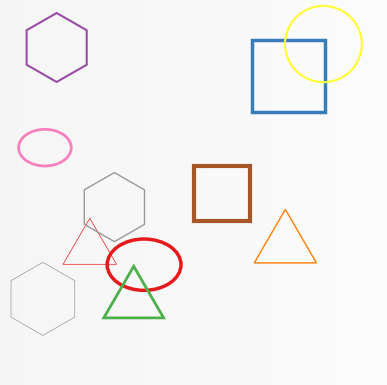[{"shape": "triangle", "thickness": 0.5, "radius": 0.4, "center": [0.232, 0.353]}, {"shape": "oval", "thickness": 2.5, "radius": 0.48, "center": [0.372, 0.312]}, {"shape": "square", "thickness": 2.5, "radius": 0.47, "center": [0.745, 0.803]}, {"shape": "triangle", "thickness": 2, "radius": 0.45, "center": [0.345, 0.219]}, {"shape": "hexagon", "thickness": 1.5, "radius": 0.45, "center": [0.146, 0.877]}, {"shape": "triangle", "thickness": 1, "radius": 0.46, "center": [0.736, 0.363]}, {"shape": "circle", "thickness": 1.5, "radius": 0.5, "center": [0.835, 0.886]}, {"shape": "square", "thickness": 3, "radius": 0.36, "center": [0.572, 0.497]}, {"shape": "oval", "thickness": 2, "radius": 0.34, "center": [0.116, 0.616]}, {"shape": "hexagon", "thickness": 1, "radius": 0.45, "center": [0.295, 0.462]}, {"shape": "hexagon", "thickness": 0.5, "radius": 0.47, "center": [0.111, 0.224]}]